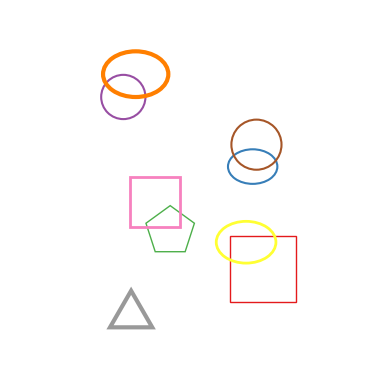[{"shape": "square", "thickness": 1, "radius": 0.43, "center": [0.684, 0.301]}, {"shape": "oval", "thickness": 1.5, "radius": 0.32, "center": [0.656, 0.567]}, {"shape": "pentagon", "thickness": 1, "radius": 0.33, "center": [0.442, 0.4]}, {"shape": "circle", "thickness": 1.5, "radius": 0.29, "center": [0.32, 0.748]}, {"shape": "oval", "thickness": 3, "radius": 0.42, "center": [0.352, 0.807]}, {"shape": "oval", "thickness": 2, "radius": 0.39, "center": [0.639, 0.371]}, {"shape": "circle", "thickness": 1.5, "radius": 0.33, "center": [0.666, 0.624]}, {"shape": "square", "thickness": 2, "radius": 0.33, "center": [0.402, 0.476]}, {"shape": "triangle", "thickness": 3, "radius": 0.32, "center": [0.341, 0.181]}]